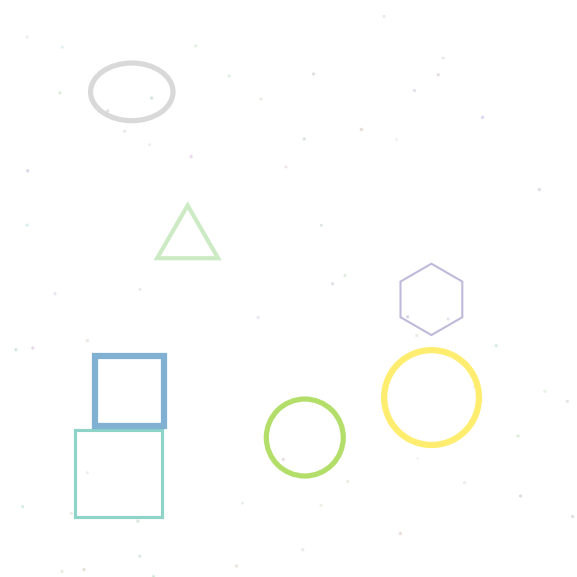[{"shape": "square", "thickness": 1.5, "radius": 0.38, "center": [0.206, 0.179]}, {"shape": "hexagon", "thickness": 1, "radius": 0.31, "center": [0.747, 0.481]}, {"shape": "square", "thickness": 3, "radius": 0.3, "center": [0.225, 0.322]}, {"shape": "circle", "thickness": 2.5, "radius": 0.33, "center": [0.528, 0.242]}, {"shape": "oval", "thickness": 2.5, "radius": 0.36, "center": [0.228, 0.84]}, {"shape": "triangle", "thickness": 2, "radius": 0.3, "center": [0.325, 0.582]}, {"shape": "circle", "thickness": 3, "radius": 0.41, "center": [0.747, 0.311]}]